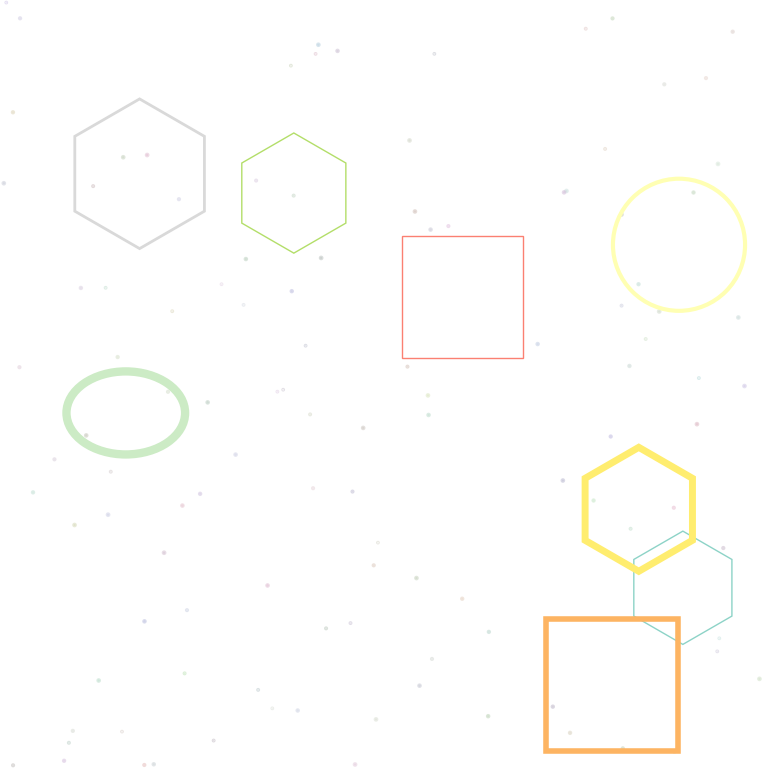[{"shape": "hexagon", "thickness": 0.5, "radius": 0.37, "center": [0.887, 0.237]}, {"shape": "circle", "thickness": 1.5, "radius": 0.43, "center": [0.882, 0.682]}, {"shape": "square", "thickness": 0.5, "radius": 0.39, "center": [0.601, 0.614]}, {"shape": "square", "thickness": 2, "radius": 0.43, "center": [0.795, 0.11]}, {"shape": "hexagon", "thickness": 0.5, "radius": 0.39, "center": [0.382, 0.749]}, {"shape": "hexagon", "thickness": 1, "radius": 0.49, "center": [0.181, 0.774]}, {"shape": "oval", "thickness": 3, "radius": 0.39, "center": [0.163, 0.464]}, {"shape": "hexagon", "thickness": 2.5, "radius": 0.4, "center": [0.83, 0.339]}]